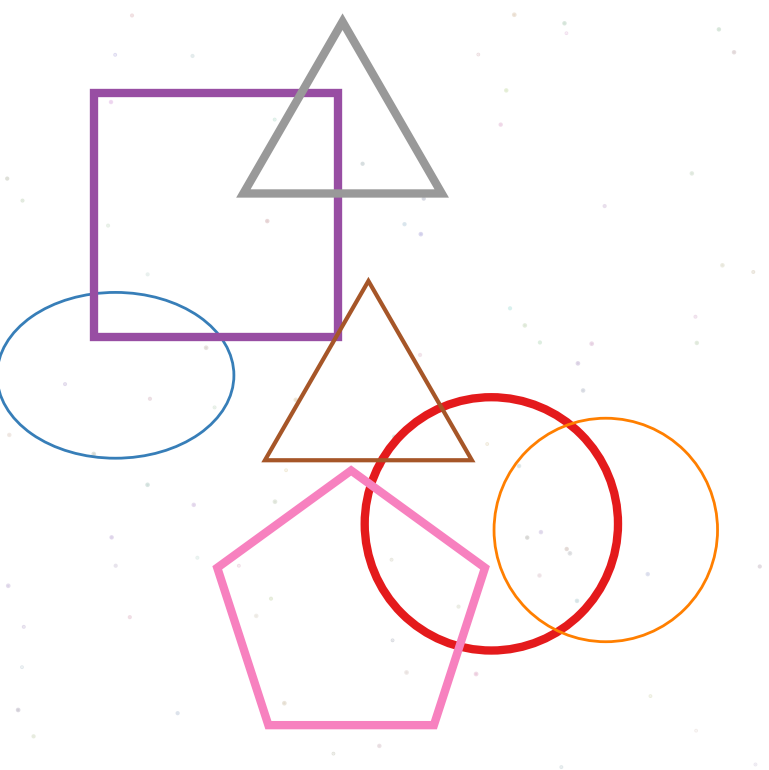[{"shape": "circle", "thickness": 3, "radius": 0.82, "center": [0.638, 0.32]}, {"shape": "oval", "thickness": 1, "radius": 0.77, "center": [0.15, 0.513]}, {"shape": "square", "thickness": 3, "radius": 0.79, "center": [0.28, 0.72]}, {"shape": "circle", "thickness": 1, "radius": 0.73, "center": [0.787, 0.312]}, {"shape": "triangle", "thickness": 1.5, "radius": 0.78, "center": [0.478, 0.48]}, {"shape": "pentagon", "thickness": 3, "radius": 0.91, "center": [0.456, 0.206]}, {"shape": "triangle", "thickness": 3, "radius": 0.74, "center": [0.445, 0.823]}]